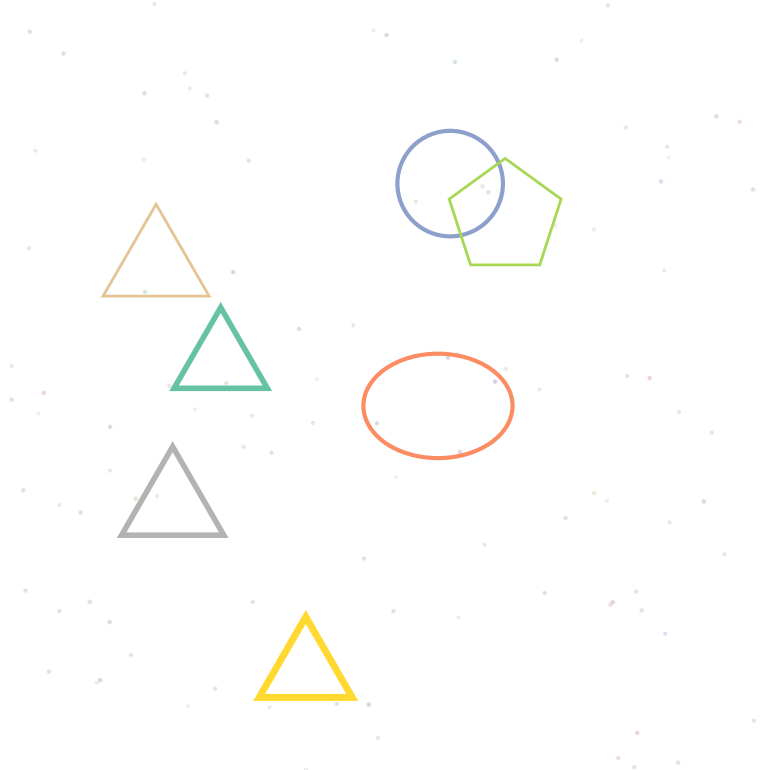[{"shape": "triangle", "thickness": 2, "radius": 0.35, "center": [0.287, 0.531]}, {"shape": "oval", "thickness": 1.5, "radius": 0.48, "center": [0.569, 0.473]}, {"shape": "circle", "thickness": 1.5, "radius": 0.34, "center": [0.585, 0.762]}, {"shape": "pentagon", "thickness": 1, "radius": 0.38, "center": [0.656, 0.718]}, {"shape": "triangle", "thickness": 2.5, "radius": 0.35, "center": [0.397, 0.129]}, {"shape": "triangle", "thickness": 1, "radius": 0.4, "center": [0.203, 0.655]}, {"shape": "triangle", "thickness": 2, "radius": 0.38, "center": [0.224, 0.343]}]